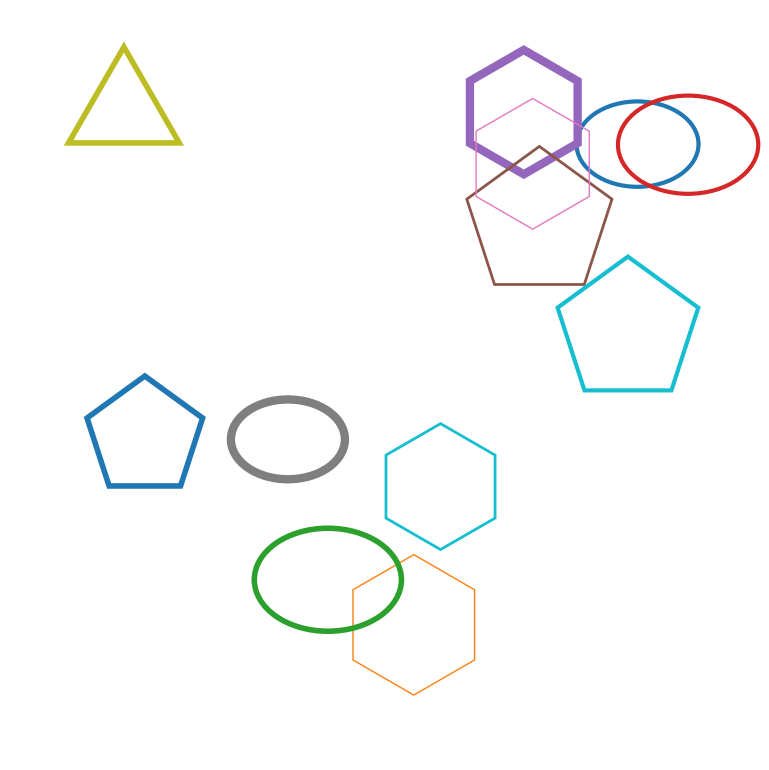[{"shape": "pentagon", "thickness": 2, "radius": 0.39, "center": [0.188, 0.433]}, {"shape": "oval", "thickness": 1.5, "radius": 0.4, "center": [0.828, 0.813]}, {"shape": "hexagon", "thickness": 0.5, "radius": 0.46, "center": [0.537, 0.188]}, {"shape": "oval", "thickness": 2, "radius": 0.48, "center": [0.426, 0.247]}, {"shape": "oval", "thickness": 1.5, "radius": 0.46, "center": [0.894, 0.812]}, {"shape": "hexagon", "thickness": 3, "radius": 0.4, "center": [0.68, 0.854]}, {"shape": "pentagon", "thickness": 1, "radius": 0.5, "center": [0.701, 0.711]}, {"shape": "hexagon", "thickness": 0.5, "radius": 0.42, "center": [0.692, 0.787]}, {"shape": "oval", "thickness": 3, "radius": 0.37, "center": [0.374, 0.429]}, {"shape": "triangle", "thickness": 2, "radius": 0.42, "center": [0.161, 0.856]}, {"shape": "hexagon", "thickness": 1, "radius": 0.41, "center": [0.572, 0.368]}, {"shape": "pentagon", "thickness": 1.5, "radius": 0.48, "center": [0.816, 0.571]}]